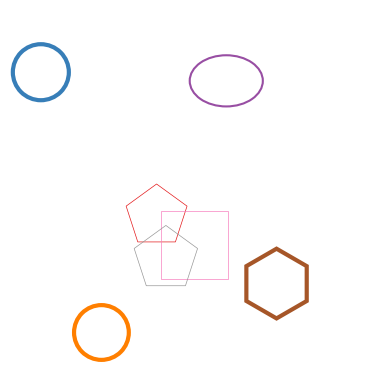[{"shape": "pentagon", "thickness": 0.5, "radius": 0.42, "center": [0.407, 0.439]}, {"shape": "circle", "thickness": 3, "radius": 0.36, "center": [0.106, 0.812]}, {"shape": "oval", "thickness": 1.5, "radius": 0.47, "center": [0.588, 0.79]}, {"shape": "circle", "thickness": 3, "radius": 0.36, "center": [0.263, 0.136]}, {"shape": "hexagon", "thickness": 3, "radius": 0.45, "center": [0.718, 0.263]}, {"shape": "square", "thickness": 0.5, "radius": 0.44, "center": [0.505, 0.362]}, {"shape": "pentagon", "thickness": 0.5, "radius": 0.43, "center": [0.431, 0.328]}]